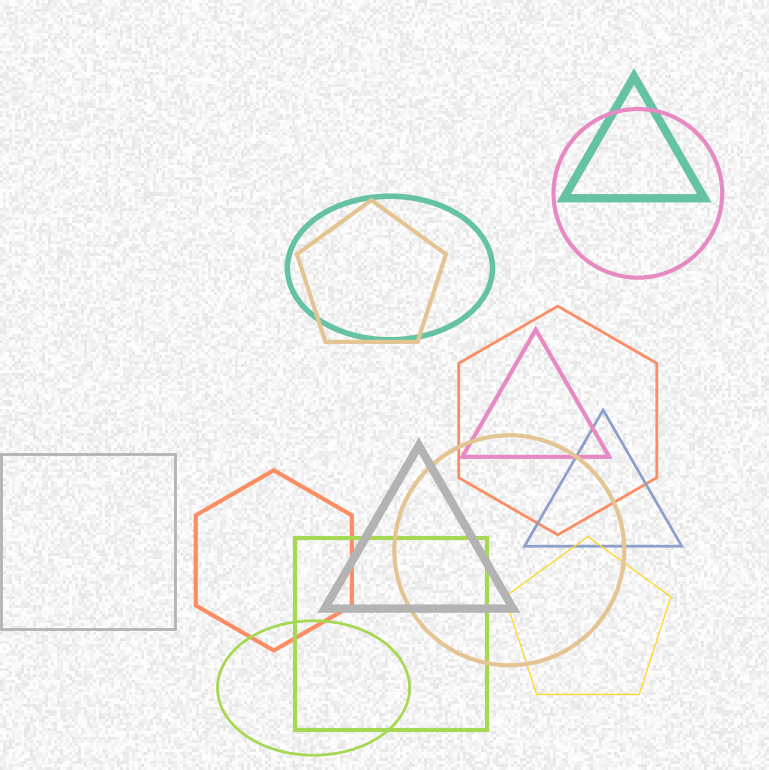[{"shape": "oval", "thickness": 2, "radius": 0.67, "center": [0.506, 0.652]}, {"shape": "triangle", "thickness": 3, "radius": 0.53, "center": [0.823, 0.795]}, {"shape": "hexagon", "thickness": 1, "radius": 0.74, "center": [0.724, 0.454]}, {"shape": "hexagon", "thickness": 1.5, "radius": 0.59, "center": [0.356, 0.272]}, {"shape": "triangle", "thickness": 1, "radius": 0.59, "center": [0.783, 0.35]}, {"shape": "circle", "thickness": 1.5, "radius": 0.55, "center": [0.828, 0.749]}, {"shape": "triangle", "thickness": 1.5, "radius": 0.55, "center": [0.696, 0.462]}, {"shape": "square", "thickness": 1.5, "radius": 0.62, "center": [0.508, 0.176]}, {"shape": "oval", "thickness": 1, "radius": 0.62, "center": [0.407, 0.107]}, {"shape": "pentagon", "thickness": 0.5, "radius": 0.57, "center": [0.764, 0.19]}, {"shape": "pentagon", "thickness": 1.5, "radius": 0.51, "center": [0.482, 0.638]}, {"shape": "circle", "thickness": 1.5, "radius": 0.75, "center": [0.661, 0.285]}, {"shape": "square", "thickness": 1, "radius": 0.57, "center": [0.114, 0.296]}, {"shape": "triangle", "thickness": 3, "radius": 0.71, "center": [0.544, 0.28]}]